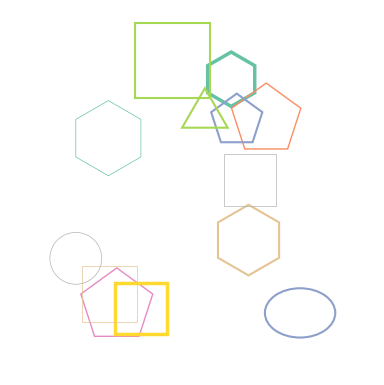[{"shape": "hexagon", "thickness": 0.5, "radius": 0.49, "center": [0.281, 0.641]}, {"shape": "hexagon", "thickness": 2.5, "radius": 0.35, "center": [0.601, 0.794]}, {"shape": "pentagon", "thickness": 1, "radius": 0.47, "center": [0.691, 0.69]}, {"shape": "oval", "thickness": 1.5, "radius": 0.46, "center": [0.779, 0.187]}, {"shape": "pentagon", "thickness": 1.5, "radius": 0.35, "center": [0.615, 0.687]}, {"shape": "pentagon", "thickness": 1, "radius": 0.49, "center": [0.303, 0.206]}, {"shape": "square", "thickness": 1.5, "radius": 0.49, "center": [0.447, 0.843]}, {"shape": "triangle", "thickness": 1.5, "radius": 0.34, "center": [0.532, 0.702]}, {"shape": "square", "thickness": 2.5, "radius": 0.33, "center": [0.366, 0.199]}, {"shape": "hexagon", "thickness": 1.5, "radius": 0.46, "center": [0.646, 0.376]}, {"shape": "square", "thickness": 0.5, "radius": 0.36, "center": [0.284, 0.236]}, {"shape": "square", "thickness": 0.5, "radius": 0.34, "center": [0.65, 0.533]}, {"shape": "circle", "thickness": 0.5, "radius": 0.34, "center": [0.197, 0.329]}]